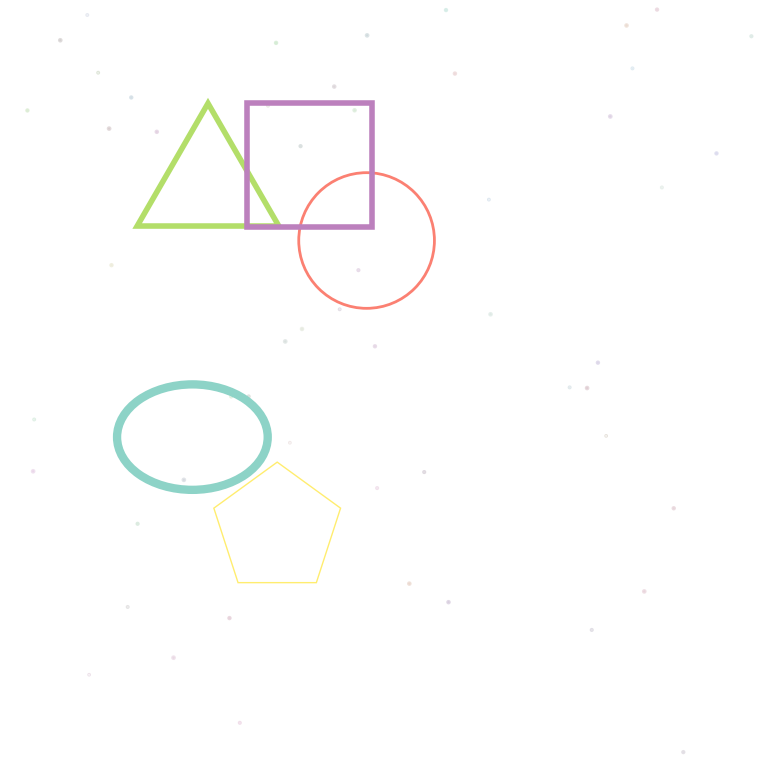[{"shape": "oval", "thickness": 3, "radius": 0.49, "center": [0.25, 0.432]}, {"shape": "circle", "thickness": 1, "radius": 0.44, "center": [0.476, 0.688]}, {"shape": "triangle", "thickness": 2, "radius": 0.53, "center": [0.27, 0.76]}, {"shape": "square", "thickness": 2, "radius": 0.4, "center": [0.402, 0.786]}, {"shape": "pentagon", "thickness": 0.5, "radius": 0.43, "center": [0.36, 0.313]}]